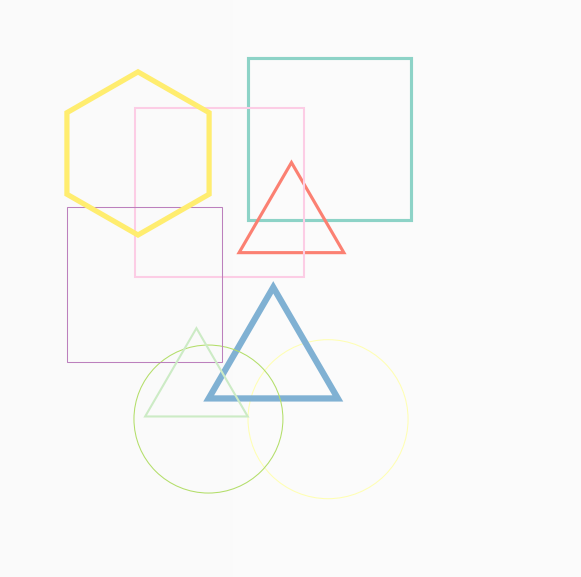[{"shape": "square", "thickness": 1.5, "radius": 0.7, "center": [0.567, 0.758]}, {"shape": "circle", "thickness": 0.5, "radius": 0.69, "center": [0.564, 0.273]}, {"shape": "triangle", "thickness": 1.5, "radius": 0.52, "center": [0.501, 0.614]}, {"shape": "triangle", "thickness": 3, "radius": 0.64, "center": [0.47, 0.373]}, {"shape": "circle", "thickness": 0.5, "radius": 0.64, "center": [0.359, 0.274]}, {"shape": "square", "thickness": 1, "radius": 0.73, "center": [0.377, 0.666]}, {"shape": "square", "thickness": 0.5, "radius": 0.67, "center": [0.248, 0.506]}, {"shape": "triangle", "thickness": 1, "radius": 0.51, "center": [0.338, 0.329]}, {"shape": "hexagon", "thickness": 2.5, "radius": 0.71, "center": [0.237, 0.733]}]